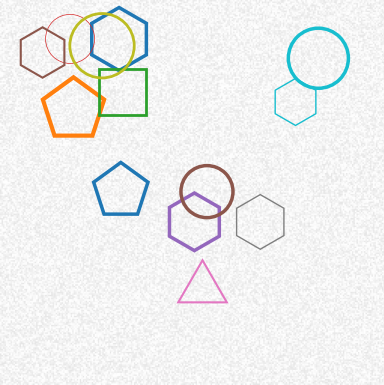[{"shape": "pentagon", "thickness": 2.5, "radius": 0.37, "center": [0.314, 0.504]}, {"shape": "hexagon", "thickness": 2.5, "radius": 0.41, "center": [0.309, 0.899]}, {"shape": "pentagon", "thickness": 3, "radius": 0.42, "center": [0.191, 0.715]}, {"shape": "square", "thickness": 2, "radius": 0.3, "center": [0.319, 0.761]}, {"shape": "circle", "thickness": 0.5, "radius": 0.32, "center": [0.182, 0.899]}, {"shape": "hexagon", "thickness": 2.5, "radius": 0.37, "center": [0.505, 0.424]}, {"shape": "circle", "thickness": 2.5, "radius": 0.34, "center": [0.538, 0.502]}, {"shape": "hexagon", "thickness": 1.5, "radius": 0.33, "center": [0.111, 0.864]}, {"shape": "triangle", "thickness": 1.5, "radius": 0.36, "center": [0.526, 0.251]}, {"shape": "hexagon", "thickness": 1, "radius": 0.35, "center": [0.676, 0.424]}, {"shape": "circle", "thickness": 2, "radius": 0.42, "center": [0.265, 0.881]}, {"shape": "circle", "thickness": 2.5, "radius": 0.39, "center": [0.827, 0.849]}, {"shape": "hexagon", "thickness": 1, "radius": 0.3, "center": [0.768, 0.735]}]